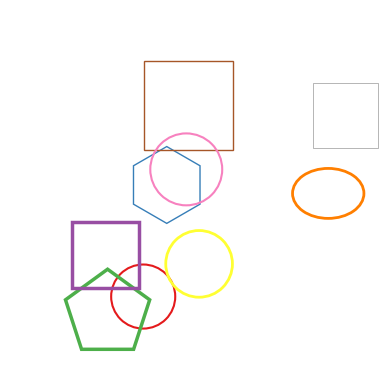[{"shape": "circle", "thickness": 1.5, "radius": 0.42, "center": [0.372, 0.23]}, {"shape": "hexagon", "thickness": 1, "radius": 0.5, "center": [0.433, 0.52]}, {"shape": "pentagon", "thickness": 2.5, "radius": 0.57, "center": [0.279, 0.186]}, {"shape": "square", "thickness": 2.5, "radius": 0.43, "center": [0.274, 0.338]}, {"shape": "oval", "thickness": 2, "radius": 0.46, "center": [0.853, 0.498]}, {"shape": "circle", "thickness": 2, "radius": 0.43, "center": [0.517, 0.315]}, {"shape": "square", "thickness": 1, "radius": 0.58, "center": [0.489, 0.725]}, {"shape": "circle", "thickness": 1.5, "radius": 0.47, "center": [0.484, 0.56]}, {"shape": "square", "thickness": 0.5, "radius": 0.42, "center": [0.898, 0.699]}]